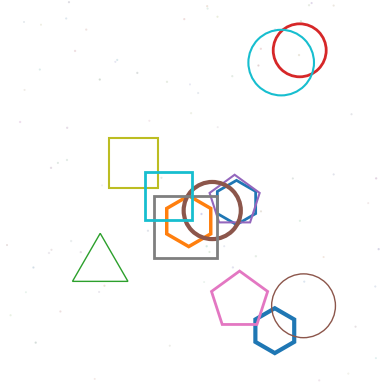[{"shape": "hexagon", "thickness": 3, "radius": 0.29, "center": [0.714, 0.141]}, {"shape": "hexagon", "thickness": 2, "radius": 0.29, "center": [0.614, 0.474]}, {"shape": "hexagon", "thickness": 2.5, "radius": 0.33, "center": [0.49, 0.426]}, {"shape": "triangle", "thickness": 1, "radius": 0.42, "center": [0.26, 0.311]}, {"shape": "circle", "thickness": 2, "radius": 0.34, "center": [0.778, 0.869]}, {"shape": "pentagon", "thickness": 1.5, "radius": 0.34, "center": [0.609, 0.478]}, {"shape": "circle", "thickness": 1, "radius": 0.41, "center": [0.788, 0.206]}, {"shape": "circle", "thickness": 3, "radius": 0.37, "center": [0.551, 0.453]}, {"shape": "pentagon", "thickness": 2, "radius": 0.38, "center": [0.622, 0.219]}, {"shape": "square", "thickness": 2, "radius": 0.41, "center": [0.482, 0.41]}, {"shape": "square", "thickness": 1.5, "radius": 0.32, "center": [0.348, 0.576]}, {"shape": "circle", "thickness": 1.5, "radius": 0.43, "center": [0.73, 0.837]}, {"shape": "square", "thickness": 2, "radius": 0.31, "center": [0.438, 0.492]}]